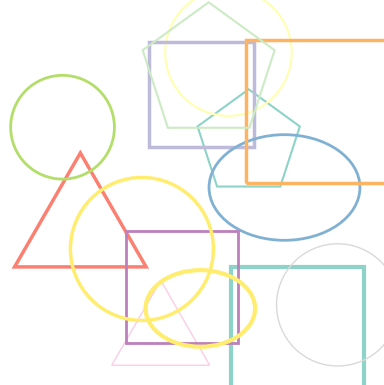[{"shape": "pentagon", "thickness": 1.5, "radius": 0.7, "center": [0.646, 0.628]}, {"shape": "square", "thickness": 3, "radius": 0.86, "center": [0.773, 0.135]}, {"shape": "circle", "thickness": 1.5, "radius": 0.82, "center": [0.593, 0.863]}, {"shape": "square", "thickness": 2.5, "radius": 0.68, "center": [0.523, 0.754]}, {"shape": "triangle", "thickness": 2.5, "radius": 0.99, "center": [0.209, 0.405]}, {"shape": "oval", "thickness": 2, "radius": 0.98, "center": [0.739, 0.513]}, {"shape": "square", "thickness": 2.5, "radius": 0.93, "center": [0.825, 0.71]}, {"shape": "circle", "thickness": 2, "radius": 0.67, "center": [0.162, 0.67]}, {"shape": "triangle", "thickness": 1, "radius": 0.73, "center": [0.417, 0.125]}, {"shape": "circle", "thickness": 1, "radius": 0.79, "center": [0.877, 0.208]}, {"shape": "square", "thickness": 2, "radius": 0.73, "center": [0.473, 0.255]}, {"shape": "pentagon", "thickness": 1.5, "radius": 0.9, "center": [0.542, 0.814]}, {"shape": "circle", "thickness": 2.5, "radius": 0.93, "center": [0.369, 0.353]}, {"shape": "oval", "thickness": 3, "radius": 0.71, "center": [0.52, 0.199]}]